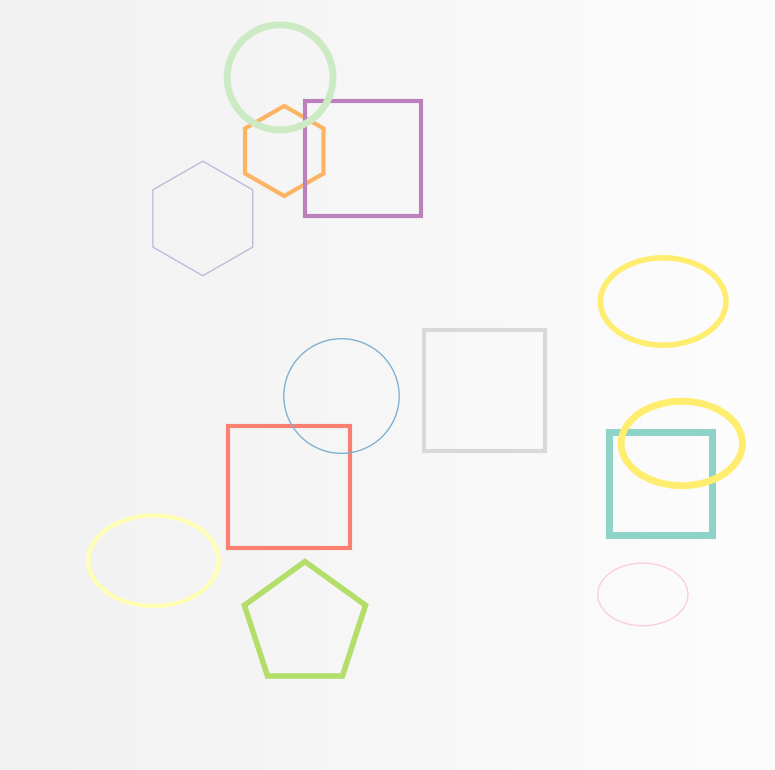[{"shape": "square", "thickness": 2.5, "radius": 0.33, "center": [0.853, 0.372]}, {"shape": "oval", "thickness": 1.5, "radius": 0.42, "center": [0.198, 0.272]}, {"shape": "hexagon", "thickness": 0.5, "radius": 0.37, "center": [0.262, 0.716]}, {"shape": "square", "thickness": 1.5, "radius": 0.39, "center": [0.373, 0.367]}, {"shape": "circle", "thickness": 0.5, "radius": 0.37, "center": [0.441, 0.486]}, {"shape": "hexagon", "thickness": 1.5, "radius": 0.29, "center": [0.367, 0.804]}, {"shape": "pentagon", "thickness": 2, "radius": 0.41, "center": [0.393, 0.189]}, {"shape": "oval", "thickness": 0.5, "radius": 0.29, "center": [0.829, 0.228]}, {"shape": "square", "thickness": 1.5, "radius": 0.39, "center": [0.625, 0.493]}, {"shape": "square", "thickness": 1.5, "radius": 0.37, "center": [0.468, 0.794]}, {"shape": "circle", "thickness": 2.5, "radius": 0.34, "center": [0.361, 0.899]}, {"shape": "oval", "thickness": 2, "radius": 0.41, "center": [0.856, 0.608]}, {"shape": "oval", "thickness": 2.5, "radius": 0.39, "center": [0.88, 0.424]}]